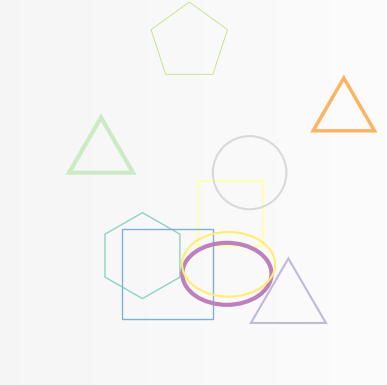[{"shape": "hexagon", "thickness": 1, "radius": 0.56, "center": [0.368, 0.336]}, {"shape": "square", "thickness": 1.5, "radius": 0.42, "center": [0.594, 0.445]}, {"shape": "triangle", "thickness": 1.5, "radius": 0.56, "center": [0.744, 0.217]}, {"shape": "square", "thickness": 1, "radius": 0.59, "center": [0.433, 0.288]}, {"shape": "triangle", "thickness": 2.5, "radius": 0.46, "center": [0.887, 0.706]}, {"shape": "pentagon", "thickness": 0.5, "radius": 0.52, "center": [0.488, 0.891]}, {"shape": "circle", "thickness": 1.5, "radius": 0.47, "center": [0.644, 0.551]}, {"shape": "oval", "thickness": 3, "radius": 0.58, "center": [0.586, 0.289]}, {"shape": "triangle", "thickness": 3, "radius": 0.48, "center": [0.261, 0.599]}, {"shape": "oval", "thickness": 1.5, "radius": 0.6, "center": [0.59, 0.313]}]